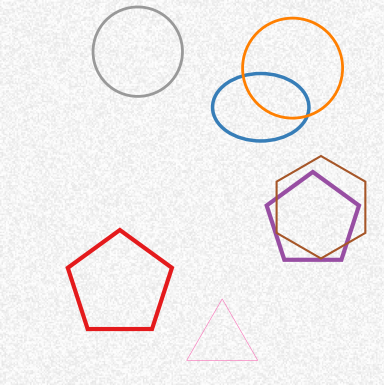[{"shape": "pentagon", "thickness": 3, "radius": 0.71, "center": [0.311, 0.26]}, {"shape": "oval", "thickness": 2.5, "radius": 0.63, "center": [0.677, 0.721]}, {"shape": "pentagon", "thickness": 3, "radius": 0.63, "center": [0.813, 0.427]}, {"shape": "circle", "thickness": 2, "radius": 0.65, "center": [0.76, 0.823]}, {"shape": "hexagon", "thickness": 1.5, "radius": 0.67, "center": [0.834, 0.462]}, {"shape": "triangle", "thickness": 0.5, "radius": 0.53, "center": [0.577, 0.117]}, {"shape": "circle", "thickness": 2, "radius": 0.58, "center": [0.358, 0.866]}]